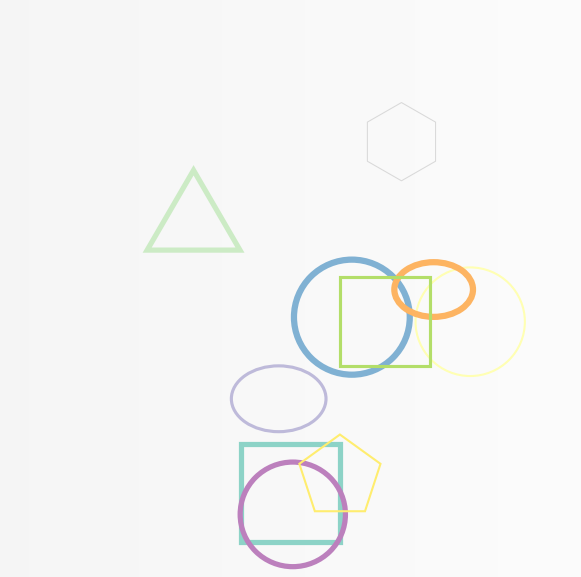[{"shape": "square", "thickness": 2.5, "radius": 0.43, "center": [0.5, 0.145]}, {"shape": "circle", "thickness": 1, "radius": 0.47, "center": [0.809, 0.442]}, {"shape": "oval", "thickness": 1.5, "radius": 0.41, "center": [0.479, 0.309]}, {"shape": "circle", "thickness": 3, "radius": 0.5, "center": [0.605, 0.45]}, {"shape": "oval", "thickness": 3, "radius": 0.34, "center": [0.746, 0.498]}, {"shape": "square", "thickness": 1.5, "radius": 0.39, "center": [0.662, 0.442]}, {"shape": "hexagon", "thickness": 0.5, "radius": 0.34, "center": [0.691, 0.754]}, {"shape": "circle", "thickness": 2.5, "radius": 0.45, "center": [0.504, 0.108]}, {"shape": "triangle", "thickness": 2.5, "radius": 0.46, "center": [0.333, 0.612]}, {"shape": "pentagon", "thickness": 1, "radius": 0.37, "center": [0.585, 0.173]}]